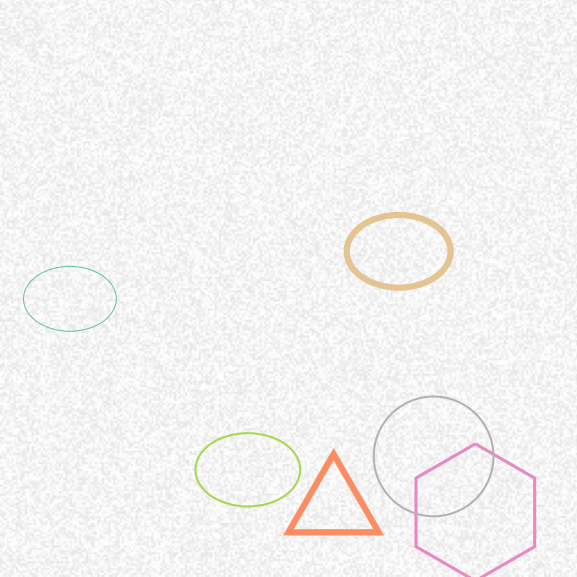[{"shape": "oval", "thickness": 0.5, "radius": 0.4, "center": [0.121, 0.482]}, {"shape": "triangle", "thickness": 3, "radius": 0.45, "center": [0.578, 0.123]}, {"shape": "hexagon", "thickness": 1.5, "radius": 0.59, "center": [0.823, 0.112]}, {"shape": "oval", "thickness": 1, "radius": 0.45, "center": [0.429, 0.186]}, {"shape": "oval", "thickness": 3, "radius": 0.45, "center": [0.69, 0.564]}, {"shape": "circle", "thickness": 1, "radius": 0.52, "center": [0.751, 0.209]}]